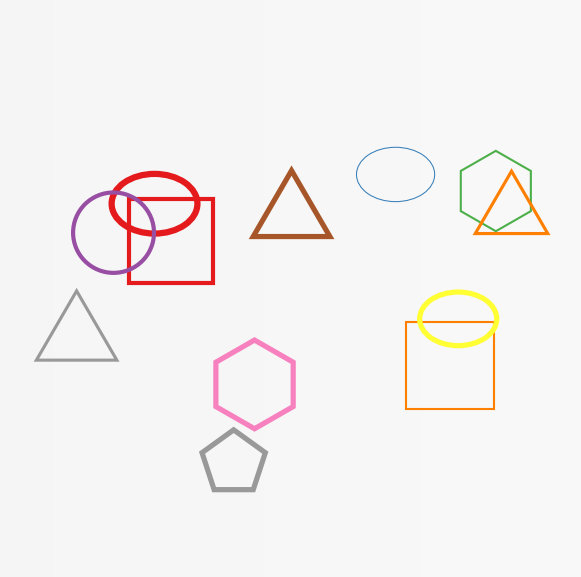[{"shape": "oval", "thickness": 3, "radius": 0.37, "center": [0.266, 0.646]}, {"shape": "square", "thickness": 2, "radius": 0.36, "center": [0.294, 0.582]}, {"shape": "oval", "thickness": 0.5, "radius": 0.34, "center": [0.681, 0.697]}, {"shape": "hexagon", "thickness": 1, "radius": 0.35, "center": [0.853, 0.668]}, {"shape": "circle", "thickness": 2, "radius": 0.35, "center": [0.195, 0.596]}, {"shape": "square", "thickness": 1, "radius": 0.37, "center": [0.774, 0.366]}, {"shape": "triangle", "thickness": 1.5, "radius": 0.36, "center": [0.88, 0.631]}, {"shape": "oval", "thickness": 2.5, "radius": 0.33, "center": [0.788, 0.447]}, {"shape": "triangle", "thickness": 2.5, "radius": 0.38, "center": [0.502, 0.628]}, {"shape": "hexagon", "thickness": 2.5, "radius": 0.38, "center": [0.438, 0.333]}, {"shape": "triangle", "thickness": 1.5, "radius": 0.4, "center": [0.132, 0.415]}, {"shape": "pentagon", "thickness": 2.5, "radius": 0.29, "center": [0.402, 0.198]}]